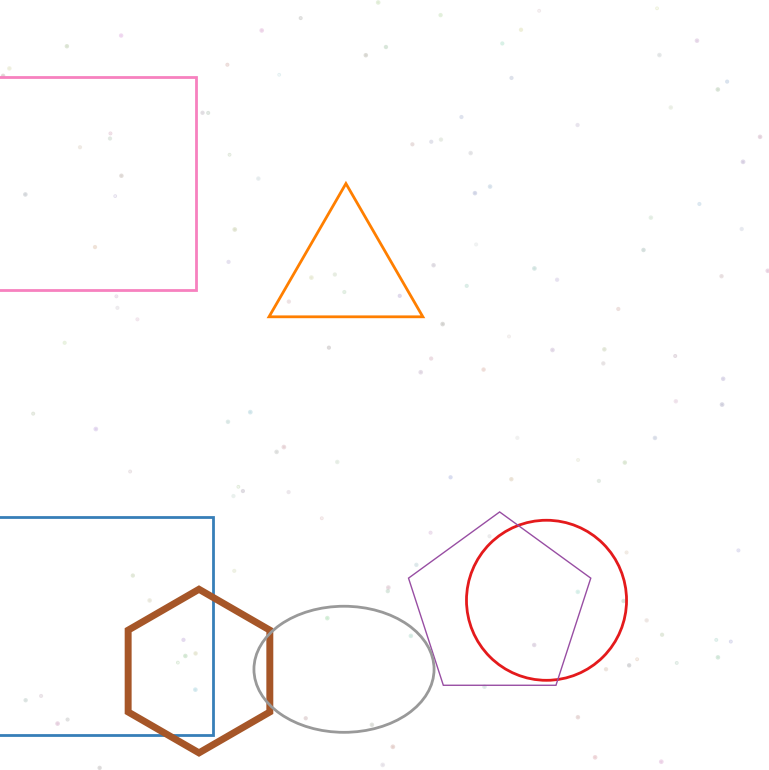[{"shape": "circle", "thickness": 1, "radius": 0.52, "center": [0.71, 0.22]}, {"shape": "square", "thickness": 1, "radius": 0.71, "center": [0.135, 0.187]}, {"shape": "pentagon", "thickness": 0.5, "radius": 0.62, "center": [0.649, 0.211]}, {"shape": "triangle", "thickness": 1, "radius": 0.58, "center": [0.449, 0.646]}, {"shape": "hexagon", "thickness": 2.5, "radius": 0.53, "center": [0.258, 0.128]}, {"shape": "square", "thickness": 1, "radius": 0.69, "center": [0.117, 0.761]}, {"shape": "oval", "thickness": 1, "radius": 0.58, "center": [0.447, 0.131]}]